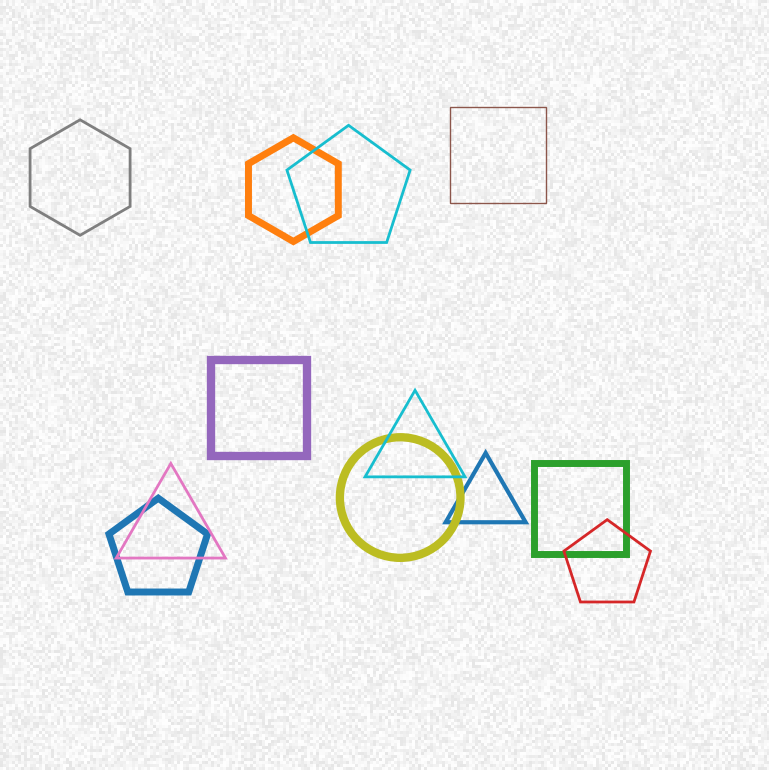[{"shape": "pentagon", "thickness": 2.5, "radius": 0.34, "center": [0.206, 0.286]}, {"shape": "triangle", "thickness": 1.5, "radius": 0.3, "center": [0.631, 0.352]}, {"shape": "hexagon", "thickness": 2.5, "radius": 0.34, "center": [0.381, 0.754]}, {"shape": "square", "thickness": 2.5, "radius": 0.3, "center": [0.753, 0.34]}, {"shape": "pentagon", "thickness": 1, "radius": 0.3, "center": [0.789, 0.266]}, {"shape": "square", "thickness": 3, "radius": 0.31, "center": [0.336, 0.47]}, {"shape": "square", "thickness": 0.5, "radius": 0.31, "center": [0.647, 0.799]}, {"shape": "triangle", "thickness": 1, "radius": 0.41, "center": [0.222, 0.316]}, {"shape": "hexagon", "thickness": 1, "radius": 0.37, "center": [0.104, 0.769]}, {"shape": "circle", "thickness": 3, "radius": 0.39, "center": [0.52, 0.354]}, {"shape": "triangle", "thickness": 1, "radius": 0.37, "center": [0.539, 0.418]}, {"shape": "pentagon", "thickness": 1, "radius": 0.42, "center": [0.453, 0.753]}]